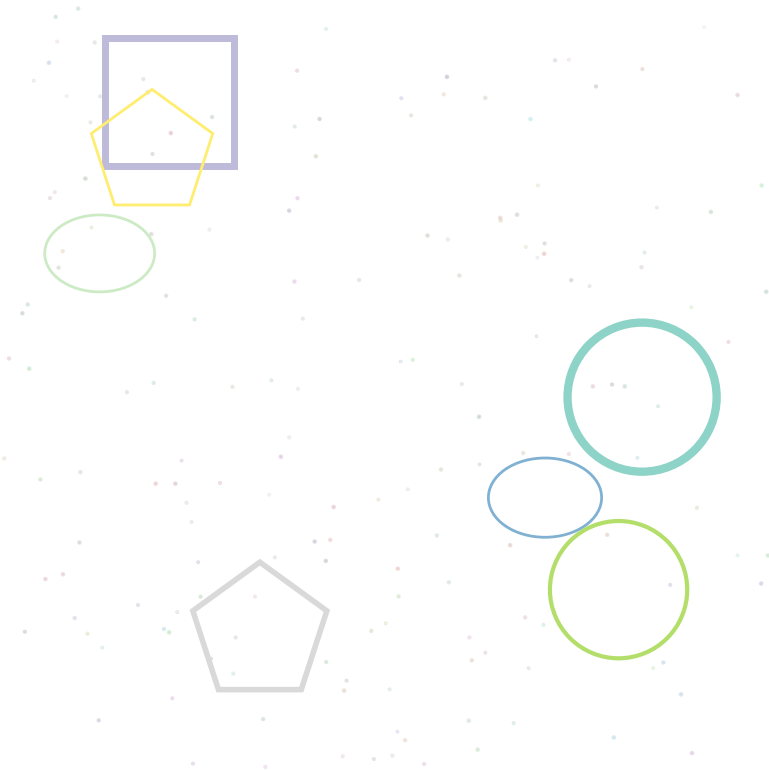[{"shape": "circle", "thickness": 3, "radius": 0.48, "center": [0.834, 0.484]}, {"shape": "square", "thickness": 2.5, "radius": 0.42, "center": [0.22, 0.868]}, {"shape": "oval", "thickness": 1, "radius": 0.37, "center": [0.708, 0.354]}, {"shape": "circle", "thickness": 1.5, "radius": 0.45, "center": [0.803, 0.234]}, {"shape": "pentagon", "thickness": 2, "radius": 0.46, "center": [0.337, 0.178]}, {"shape": "oval", "thickness": 1, "radius": 0.36, "center": [0.129, 0.671]}, {"shape": "pentagon", "thickness": 1, "radius": 0.41, "center": [0.197, 0.801]}]